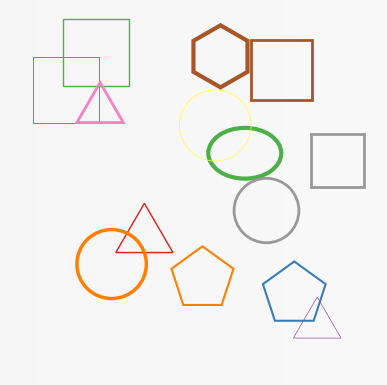[{"shape": "triangle", "thickness": 1, "radius": 0.43, "center": [0.373, 0.387]}, {"shape": "square", "thickness": 0.5, "radius": 0.43, "center": [0.17, 0.765]}, {"shape": "pentagon", "thickness": 1.5, "radius": 0.43, "center": [0.759, 0.236]}, {"shape": "square", "thickness": 1, "radius": 0.43, "center": [0.248, 0.863]}, {"shape": "oval", "thickness": 3, "radius": 0.47, "center": [0.632, 0.602]}, {"shape": "triangle", "thickness": 0.5, "radius": 0.36, "center": [0.819, 0.157]}, {"shape": "circle", "thickness": 2.5, "radius": 0.45, "center": [0.288, 0.314]}, {"shape": "pentagon", "thickness": 1.5, "radius": 0.42, "center": [0.522, 0.276]}, {"shape": "circle", "thickness": 0.5, "radius": 0.46, "center": [0.556, 0.674]}, {"shape": "hexagon", "thickness": 3, "radius": 0.4, "center": [0.569, 0.854]}, {"shape": "square", "thickness": 2, "radius": 0.39, "center": [0.727, 0.818]}, {"shape": "triangle", "thickness": 2, "radius": 0.35, "center": [0.258, 0.716]}, {"shape": "circle", "thickness": 2, "radius": 0.42, "center": [0.688, 0.453]}, {"shape": "square", "thickness": 2, "radius": 0.34, "center": [0.871, 0.582]}]